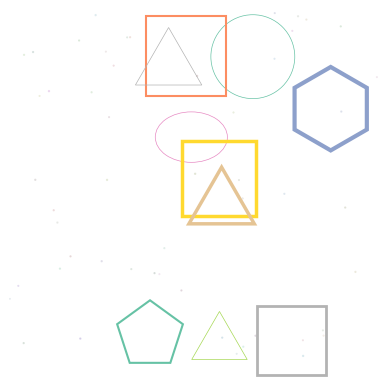[{"shape": "circle", "thickness": 0.5, "radius": 0.54, "center": [0.657, 0.853]}, {"shape": "pentagon", "thickness": 1.5, "radius": 0.45, "center": [0.39, 0.13]}, {"shape": "square", "thickness": 1.5, "radius": 0.52, "center": [0.483, 0.854]}, {"shape": "hexagon", "thickness": 3, "radius": 0.54, "center": [0.859, 0.718]}, {"shape": "oval", "thickness": 0.5, "radius": 0.47, "center": [0.497, 0.644]}, {"shape": "triangle", "thickness": 0.5, "radius": 0.42, "center": [0.57, 0.108]}, {"shape": "square", "thickness": 2.5, "radius": 0.48, "center": [0.568, 0.536]}, {"shape": "triangle", "thickness": 2.5, "radius": 0.49, "center": [0.576, 0.468]}, {"shape": "square", "thickness": 2, "radius": 0.45, "center": [0.756, 0.116]}, {"shape": "triangle", "thickness": 0.5, "radius": 0.5, "center": [0.438, 0.829]}]